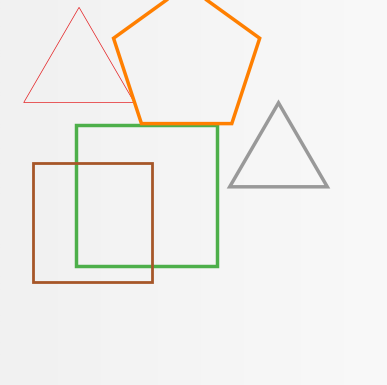[{"shape": "triangle", "thickness": 0.5, "radius": 0.82, "center": [0.204, 0.816]}, {"shape": "square", "thickness": 2.5, "radius": 0.91, "center": [0.378, 0.493]}, {"shape": "pentagon", "thickness": 2.5, "radius": 0.99, "center": [0.482, 0.839]}, {"shape": "square", "thickness": 2, "radius": 0.77, "center": [0.239, 0.422]}, {"shape": "triangle", "thickness": 2.5, "radius": 0.73, "center": [0.719, 0.587]}]